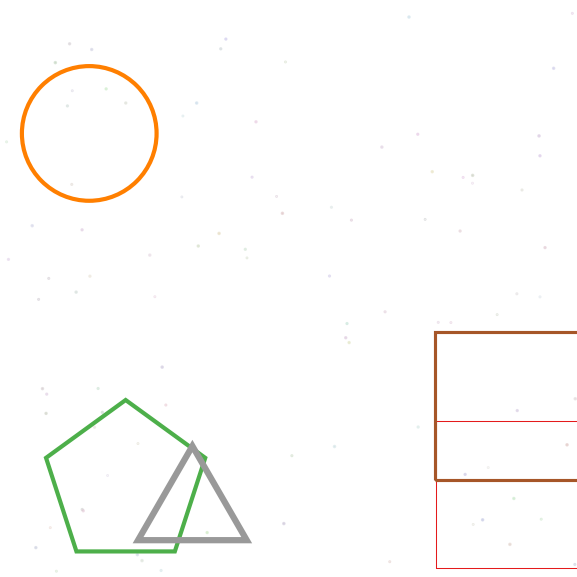[{"shape": "square", "thickness": 0.5, "radius": 0.64, "center": [0.882, 0.143]}, {"shape": "pentagon", "thickness": 2, "radius": 0.72, "center": [0.218, 0.162]}, {"shape": "circle", "thickness": 2, "radius": 0.58, "center": [0.155, 0.768]}, {"shape": "square", "thickness": 1.5, "radius": 0.64, "center": [0.88, 0.296]}, {"shape": "triangle", "thickness": 3, "radius": 0.54, "center": [0.333, 0.118]}]